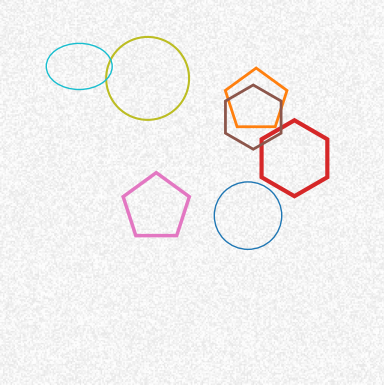[{"shape": "circle", "thickness": 1, "radius": 0.44, "center": [0.644, 0.44]}, {"shape": "pentagon", "thickness": 2, "radius": 0.42, "center": [0.665, 0.739]}, {"shape": "hexagon", "thickness": 3, "radius": 0.49, "center": [0.765, 0.589]}, {"shape": "hexagon", "thickness": 2, "radius": 0.42, "center": [0.658, 0.696]}, {"shape": "pentagon", "thickness": 2.5, "radius": 0.45, "center": [0.406, 0.461]}, {"shape": "circle", "thickness": 1.5, "radius": 0.54, "center": [0.383, 0.796]}, {"shape": "oval", "thickness": 1, "radius": 0.43, "center": [0.206, 0.827]}]